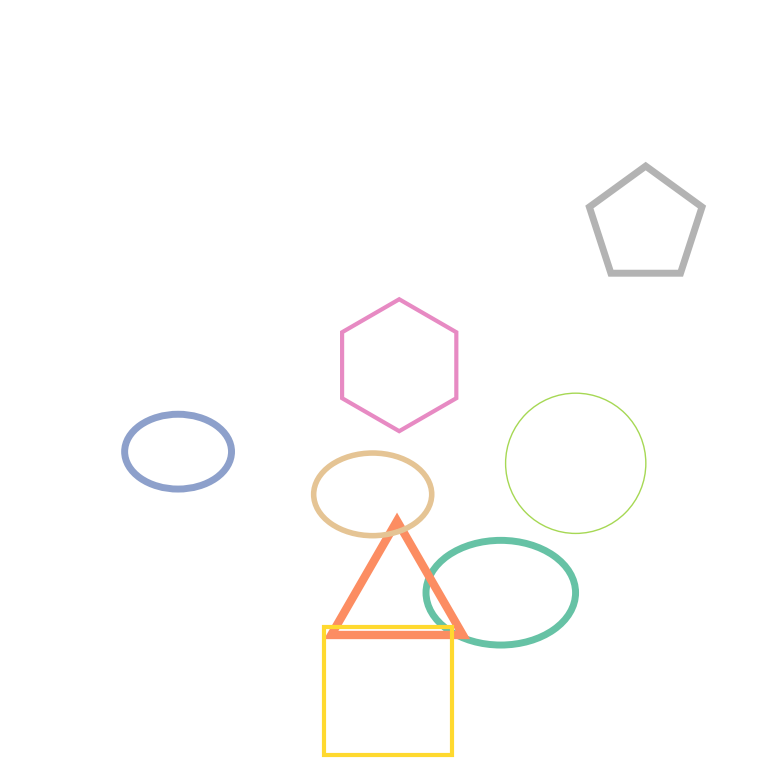[{"shape": "oval", "thickness": 2.5, "radius": 0.49, "center": [0.65, 0.23]}, {"shape": "triangle", "thickness": 3, "radius": 0.49, "center": [0.516, 0.225]}, {"shape": "oval", "thickness": 2.5, "radius": 0.35, "center": [0.231, 0.413]}, {"shape": "hexagon", "thickness": 1.5, "radius": 0.43, "center": [0.518, 0.526]}, {"shape": "circle", "thickness": 0.5, "radius": 0.46, "center": [0.748, 0.398]}, {"shape": "square", "thickness": 1.5, "radius": 0.42, "center": [0.504, 0.102]}, {"shape": "oval", "thickness": 2, "radius": 0.38, "center": [0.484, 0.358]}, {"shape": "pentagon", "thickness": 2.5, "radius": 0.38, "center": [0.839, 0.707]}]